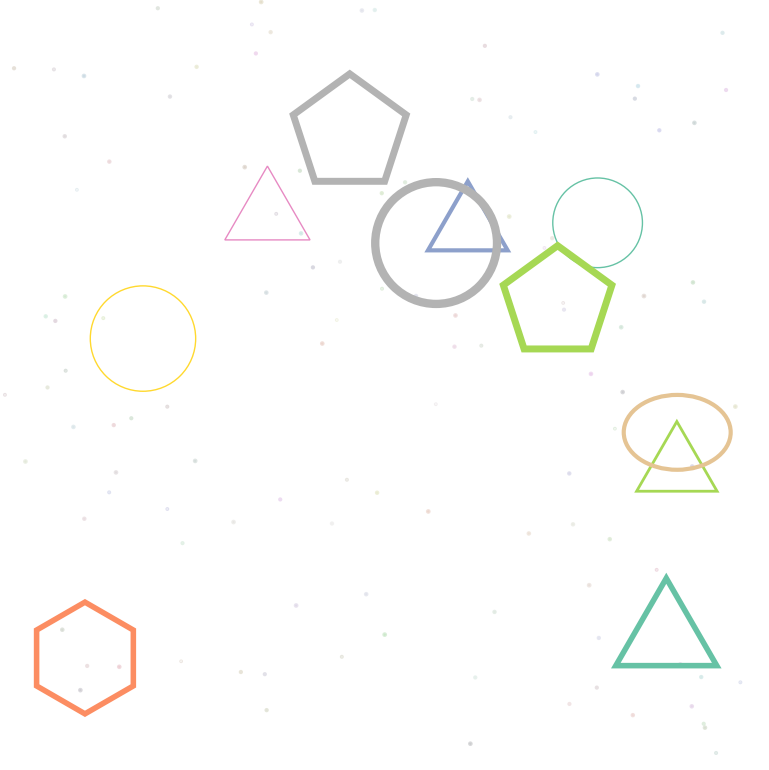[{"shape": "triangle", "thickness": 2, "radius": 0.38, "center": [0.865, 0.173]}, {"shape": "circle", "thickness": 0.5, "radius": 0.29, "center": [0.776, 0.711]}, {"shape": "hexagon", "thickness": 2, "radius": 0.36, "center": [0.11, 0.145]}, {"shape": "triangle", "thickness": 1.5, "radius": 0.3, "center": [0.608, 0.705]}, {"shape": "triangle", "thickness": 0.5, "radius": 0.32, "center": [0.347, 0.72]}, {"shape": "pentagon", "thickness": 2.5, "radius": 0.37, "center": [0.724, 0.607]}, {"shape": "triangle", "thickness": 1, "radius": 0.3, "center": [0.879, 0.392]}, {"shape": "circle", "thickness": 0.5, "radius": 0.34, "center": [0.186, 0.56]}, {"shape": "oval", "thickness": 1.5, "radius": 0.35, "center": [0.879, 0.439]}, {"shape": "circle", "thickness": 3, "radius": 0.4, "center": [0.566, 0.684]}, {"shape": "pentagon", "thickness": 2.5, "radius": 0.39, "center": [0.454, 0.827]}]